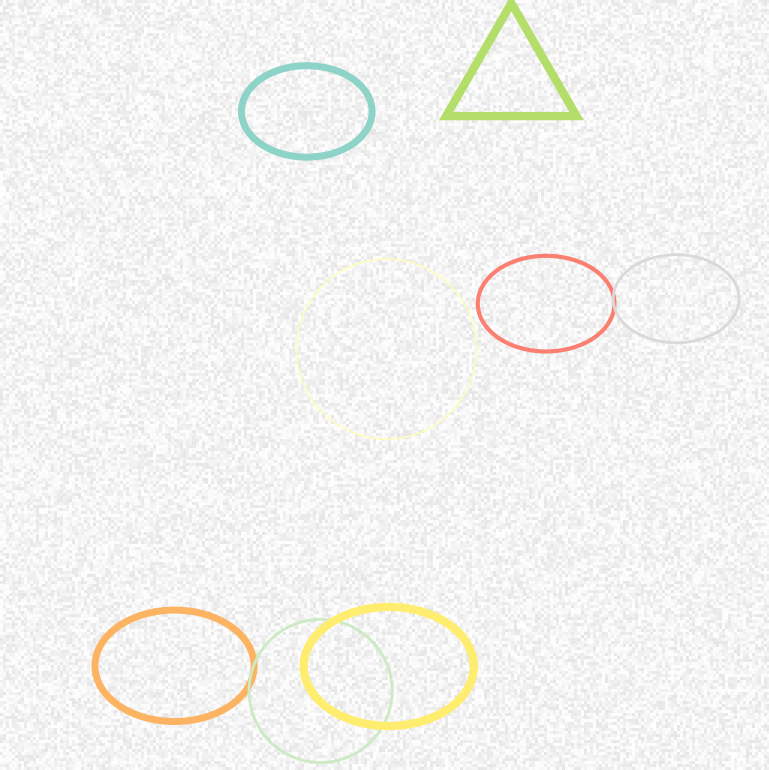[{"shape": "oval", "thickness": 2.5, "radius": 0.42, "center": [0.398, 0.855]}, {"shape": "circle", "thickness": 0.5, "radius": 0.59, "center": [0.502, 0.547]}, {"shape": "oval", "thickness": 1.5, "radius": 0.44, "center": [0.709, 0.606]}, {"shape": "oval", "thickness": 2.5, "radius": 0.52, "center": [0.227, 0.135]}, {"shape": "triangle", "thickness": 3, "radius": 0.49, "center": [0.664, 0.898]}, {"shape": "oval", "thickness": 1, "radius": 0.41, "center": [0.878, 0.612]}, {"shape": "circle", "thickness": 1, "radius": 0.46, "center": [0.416, 0.103]}, {"shape": "oval", "thickness": 3, "radius": 0.55, "center": [0.505, 0.134]}]